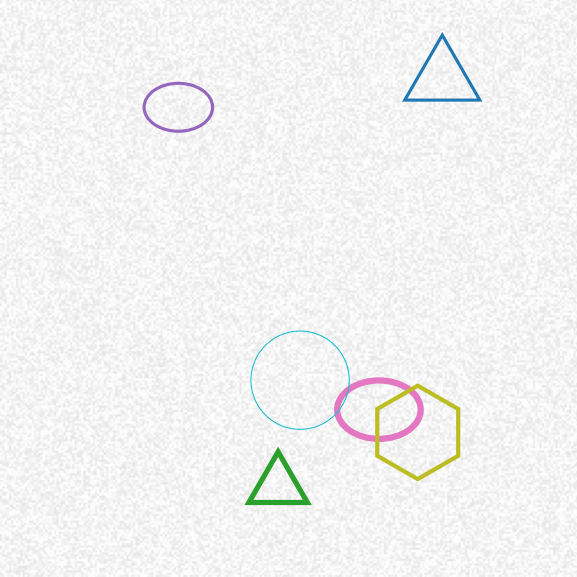[{"shape": "triangle", "thickness": 1.5, "radius": 0.38, "center": [0.766, 0.863]}, {"shape": "triangle", "thickness": 2.5, "radius": 0.29, "center": [0.482, 0.158]}, {"shape": "oval", "thickness": 1.5, "radius": 0.3, "center": [0.309, 0.813]}, {"shape": "oval", "thickness": 3, "radius": 0.36, "center": [0.656, 0.29]}, {"shape": "hexagon", "thickness": 2, "radius": 0.4, "center": [0.723, 0.25]}, {"shape": "circle", "thickness": 0.5, "radius": 0.43, "center": [0.52, 0.341]}]